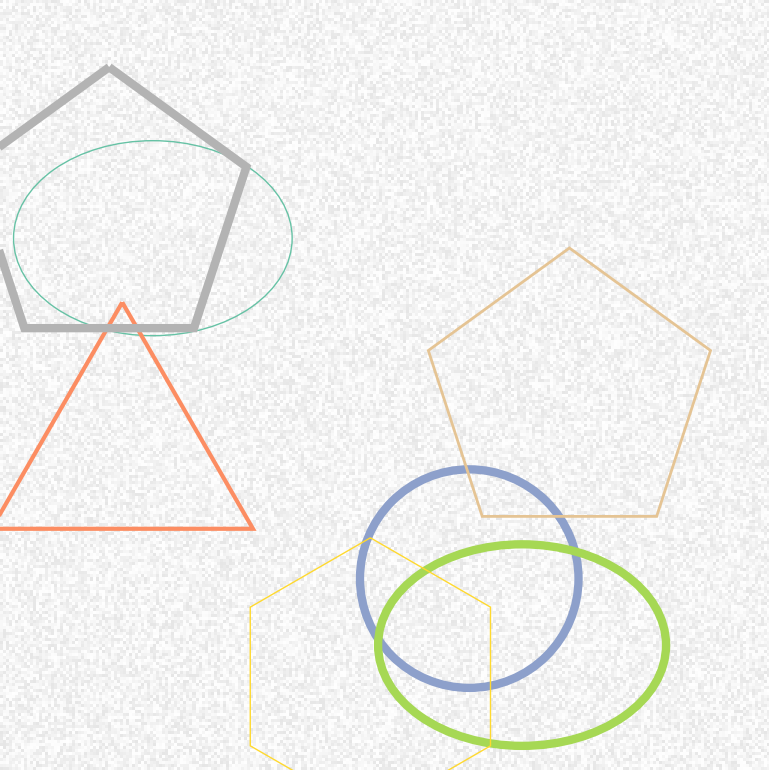[{"shape": "oval", "thickness": 0.5, "radius": 0.9, "center": [0.199, 0.691]}, {"shape": "triangle", "thickness": 1.5, "radius": 0.98, "center": [0.159, 0.411]}, {"shape": "circle", "thickness": 3, "radius": 0.71, "center": [0.609, 0.249]}, {"shape": "oval", "thickness": 3, "radius": 0.93, "center": [0.678, 0.162]}, {"shape": "hexagon", "thickness": 0.5, "radius": 0.9, "center": [0.481, 0.121]}, {"shape": "pentagon", "thickness": 1, "radius": 0.96, "center": [0.74, 0.485]}, {"shape": "pentagon", "thickness": 3, "radius": 0.94, "center": [0.142, 0.725]}]